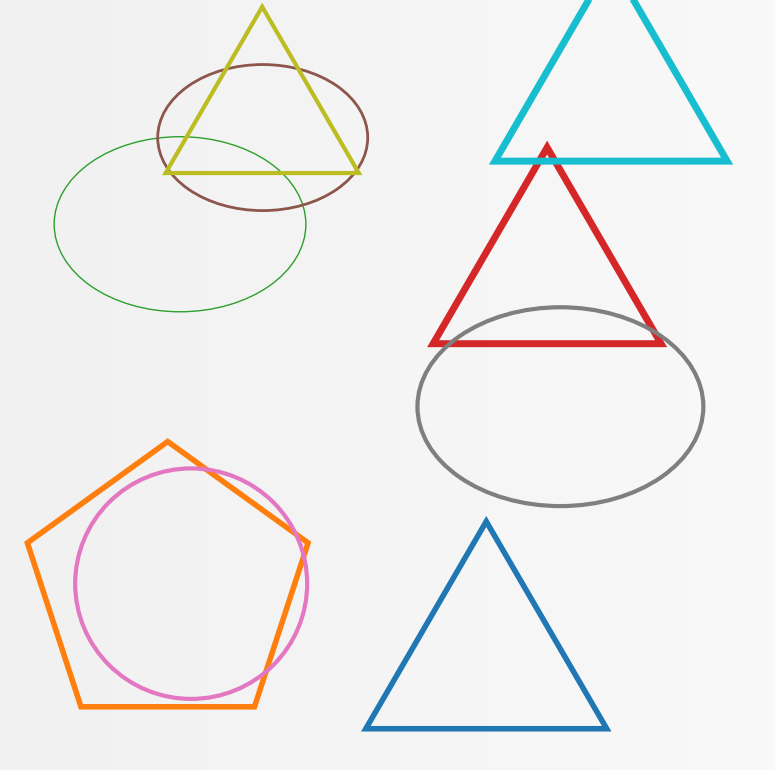[{"shape": "triangle", "thickness": 2, "radius": 0.9, "center": [0.627, 0.143]}, {"shape": "pentagon", "thickness": 2, "radius": 0.95, "center": [0.216, 0.236]}, {"shape": "oval", "thickness": 0.5, "radius": 0.81, "center": [0.232, 0.709]}, {"shape": "triangle", "thickness": 2.5, "radius": 0.85, "center": [0.706, 0.639]}, {"shape": "oval", "thickness": 1, "radius": 0.68, "center": [0.339, 0.821]}, {"shape": "circle", "thickness": 1.5, "radius": 0.75, "center": [0.247, 0.242]}, {"shape": "oval", "thickness": 1.5, "radius": 0.92, "center": [0.723, 0.472]}, {"shape": "triangle", "thickness": 1.5, "radius": 0.72, "center": [0.338, 0.847]}, {"shape": "triangle", "thickness": 2.5, "radius": 0.86, "center": [0.788, 0.877]}]